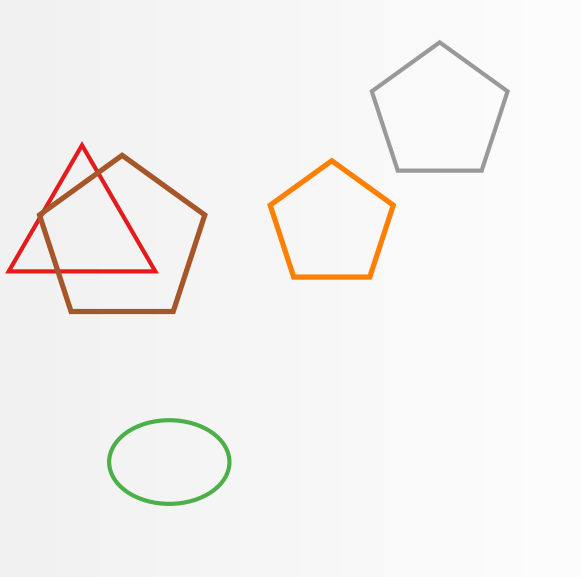[{"shape": "triangle", "thickness": 2, "radius": 0.73, "center": [0.141, 0.602]}, {"shape": "oval", "thickness": 2, "radius": 0.52, "center": [0.291, 0.199]}, {"shape": "pentagon", "thickness": 2.5, "radius": 0.56, "center": [0.571, 0.609]}, {"shape": "pentagon", "thickness": 2.5, "radius": 0.75, "center": [0.21, 0.581]}, {"shape": "pentagon", "thickness": 2, "radius": 0.61, "center": [0.756, 0.803]}]